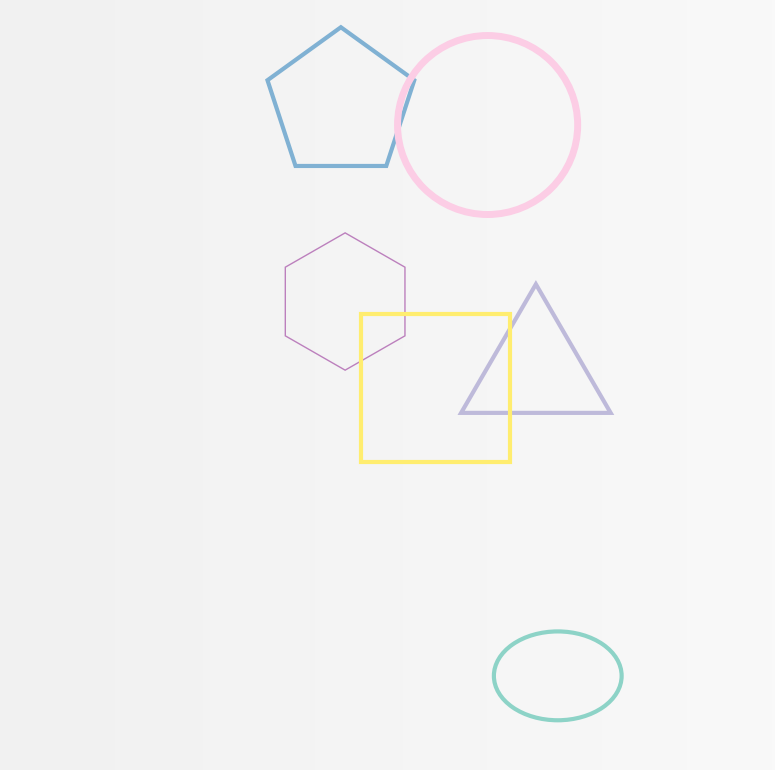[{"shape": "oval", "thickness": 1.5, "radius": 0.41, "center": [0.72, 0.122]}, {"shape": "triangle", "thickness": 1.5, "radius": 0.56, "center": [0.691, 0.519]}, {"shape": "pentagon", "thickness": 1.5, "radius": 0.5, "center": [0.44, 0.865]}, {"shape": "circle", "thickness": 2.5, "radius": 0.58, "center": [0.629, 0.838]}, {"shape": "hexagon", "thickness": 0.5, "radius": 0.45, "center": [0.445, 0.608]}, {"shape": "square", "thickness": 1.5, "radius": 0.48, "center": [0.562, 0.496]}]